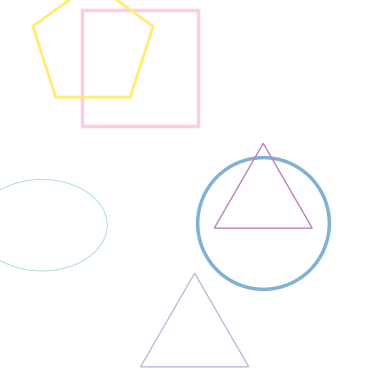[{"shape": "oval", "thickness": 0.5, "radius": 0.85, "center": [0.109, 0.415]}, {"shape": "triangle", "thickness": 1, "radius": 0.81, "center": [0.506, 0.128]}, {"shape": "circle", "thickness": 2.5, "radius": 0.86, "center": [0.684, 0.42]}, {"shape": "square", "thickness": 2.5, "radius": 0.76, "center": [0.363, 0.824]}, {"shape": "triangle", "thickness": 1, "radius": 0.73, "center": [0.684, 0.481]}, {"shape": "pentagon", "thickness": 2, "radius": 0.82, "center": [0.242, 0.881]}]